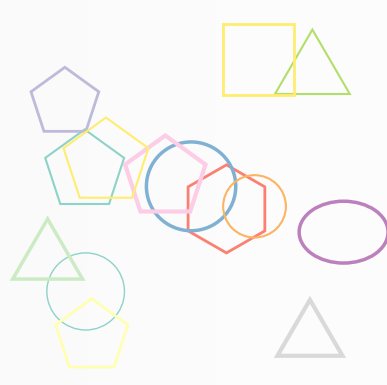[{"shape": "pentagon", "thickness": 1.5, "radius": 0.54, "center": [0.218, 0.557]}, {"shape": "circle", "thickness": 1, "radius": 0.5, "center": [0.221, 0.243]}, {"shape": "pentagon", "thickness": 2, "radius": 0.49, "center": [0.237, 0.126]}, {"shape": "pentagon", "thickness": 2, "radius": 0.46, "center": [0.167, 0.733]}, {"shape": "hexagon", "thickness": 2, "radius": 0.57, "center": [0.584, 0.457]}, {"shape": "circle", "thickness": 2.5, "radius": 0.58, "center": [0.493, 0.516]}, {"shape": "circle", "thickness": 1.5, "radius": 0.4, "center": [0.657, 0.464]}, {"shape": "triangle", "thickness": 1.5, "radius": 0.56, "center": [0.806, 0.812]}, {"shape": "pentagon", "thickness": 3, "radius": 0.55, "center": [0.427, 0.539]}, {"shape": "triangle", "thickness": 3, "radius": 0.48, "center": [0.8, 0.124]}, {"shape": "oval", "thickness": 2.5, "radius": 0.57, "center": [0.887, 0.397]}, {"shape": "triangle", "thickness": 2.5, "radius": 0.52, "center": [0.123, 0.327]}, {"shape": "pentagon", "thickness": 1.5, "radius": 0.58, "center": [0.273, 0.58]}, {"shape": "square", "thickness": 2, "radius": 0.46, "center": [0.667, 0.846]}]